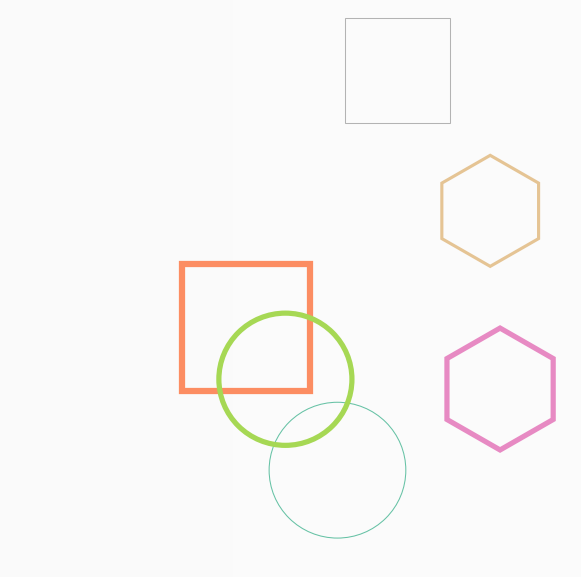[{"shape": "circle", "thickness": 0.5, "radius": 0.59, "center": [0.581, 0.185]}, {"shape": "square", "thickness": 3, "radius": 0.55, "center": [0.423, 0.431]}, {"shape": "hexagon", "thickness": 2.5, "radius": 0.53, "center": [0.86, 0.326]}, {"shape": "circle", "thickness": 2.5, "radius": 0.57, "center": [0.491, 0.342]}, {"shape": "hexagon", "thickness": 1.5, "radius": 0.48, "center": [0.843, 0.634]}, {"shape": "square", "thickness": 0.5, "radius": 0.45, "center": [0.684, 0.878]}]